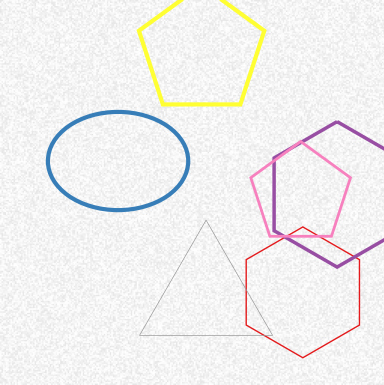[{"shape": "hexagon", "thickness": 1, "radius": 0.85, "center": [0.787, 0.241]}, {"shape": "oval", "thickness": 3, "radius": 0.91, "center": [0.307, 0.582]}, {"shape": "hexagon", "thickness": 2.5, "radius": 0.94, "center": [0.876, 0.495]}, {"shape": "pentagon", "thickness": 3, "radius": 0.86, "center": [0.524, 0.867]}, {"shape": "pentagon", "thickness": 2, "radius": 0.68, "center": [0.781, 0.496]}, {"shape": "triangle", "thickness": 0.5, "radius": 1.0, "center": [0.535, 0.229]}]